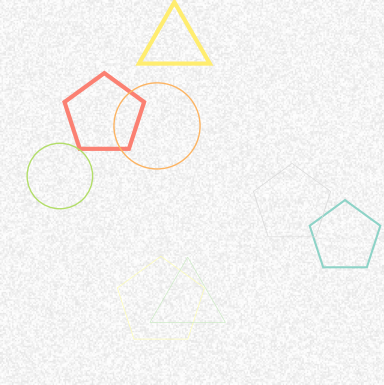[{"shape": "pentagon", "thickness": 1.5, "radius": 0.48, "center": [0.896, 0.384]}, {"shape": "pentagon", "thickness": 0.5, "radius": 0.59, "center": [0.418, 0.215]}, {"shape": "pentagon", "thickness": 3, "radius": 0.54, "center": [0.271, 0.701]}, {"shape": "circle", "thickness": 1, "radius": 0.56, "center": [0.408, 0.673]}, {"shape": "circle", "thickness": 1, "radius": 0.43, "center": [0.156, 0.543]}, {"shape": "pentagon", "thickness": 0.5, "radius": 0.53, "center": [0.759, 0.47]}, {"shape": "triangle", "thickness": 0.5, "radius": 0.57, "center": [0.487, 0.219]}, {"shape": "triangle", "thickness": 3, "radius": 0.53, "center": [0.453, 0.888]}]